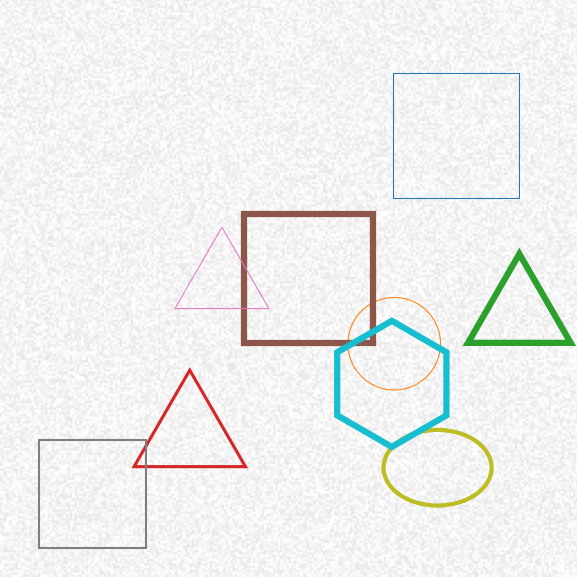[{"shape": "square", "thickness": 0.5, "radius": 0.54, "center": [0.79, 0.764]}, {"shape": "circle", "thickness": 0.5, "radius": 0.4, "center": [0.683, 0.404]}, {"shape": "triangle", "thickness": 3, "radius": 0.51, "center": [0.899, 0.457]}, {"shape": "triangle", "thickness": 1.5, "radius": 0.56, "center": [0.329, 0.247]}, {"shape": "square", "thickness": 3, "radius": 0.56, "center": [0.534, 0.517]}, {"shape": "triangle", "thickness": 0.5, "radius": 0.47, "center": [0.384, 0.512]}, {"shape": "square", "thickness": 1, "radius": 0.47, "center": [0.16, 0.144]}, {"shape": "oval", "thickness": 2, "radius": 0.47, "center": [0.758, 0.189]}, {"shape": "hexagon", "thickness": 3, "radius": 0.55, "center": [0.678, 0.334]}]